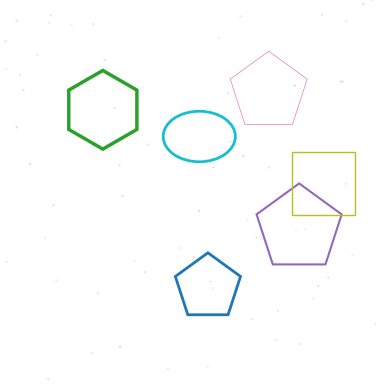[{"shape": "pentagon", "thickness": 2, "radius": 0.44, "center": [0.54, 0.254]}, {"shape": "hexagon", "thickness": 2.5, "radius": 0.51, "center": [0.267, 0.715]}, {"shape": "pentagon", "thickness": 1.5, "radius": 0.58, "center": [0.777, 0.407]}, {"shape": "pentagon", "thickness": 0.5, "radius": 0.53, "center": [0.698, 0.762]}, {"shape": "square", "thickness": 1, "radius": 0.41, "center": [0.841, 0.524]}, {"shape": "oval", "thickness": 2, "radius": 0.47, "center": [0.518, 0.645]}]